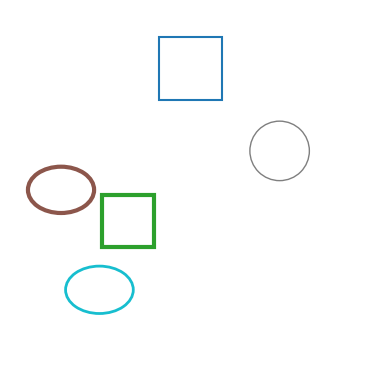[{"shape": "square", "thickness": 1.5, "radius": 0.41, "center": [0.495, 0.822]}, {"shape": "square", "thickness": 3, "radius": 0.34, "center": [0.333, 0.427]}, {"shape": "oval", "thickness": 3, "radius": 0.43, "center": [0.159, 0.507]}, {"shape": "circle", "thickness": 1, "radius": 0.39, "center": [0.726, 0.608]}, {"shape": "oval", "thickness": 2, "radius": 0.44, "center": [0.258, 0.247]}]